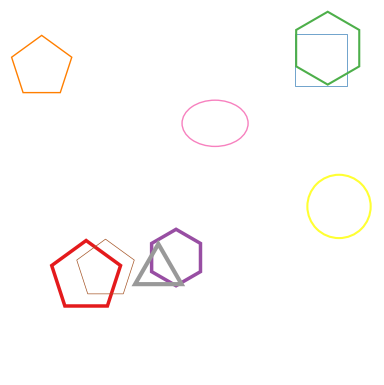[{"shape": "pentagon", "thickness": 2.5, "radius": 0.47, "center": [0.224, 0.281]}, {"shape": "square", "thickness": 0.5, "radius": 0.34, "center": [0.833, 0.845]}, {"shape": "hexagon", "thickness": 1.5, "radius": 0.47, "center": [0.851, 0.875]}, {"shape": "hexagon", "thickness": 2.5, "radius": 0.37, "center": [0.457, 0.331]}, {"shape": "pentagon", "thickness": 1, "radius": 0.41, "center": [0.108, 0.826]}, {"shape": "circle", "thickness": 1.5, "radius": 0.41, "center": [0.881, 0.464]}, {"shape": "pentagon", "thickness": 0.5, "radius": 0.39, "center": [0.274, 0.3]}, {"shape": "oval", "thickness": 1, "radius": 0.43, "center": [0.559, 0.68]}, {"shape": "triangle", "thickness": 3, "radius": 0.35, "center": [0.411, 0.297]}]